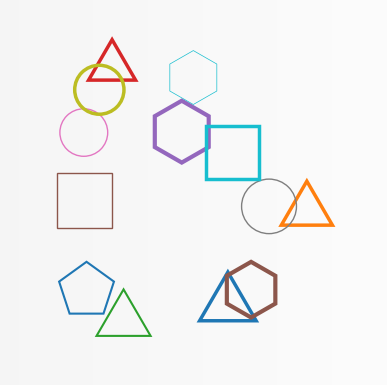[{"shape": "pentagon", "thickness": 1.5, "radius": 0.37, "center": [0.223, 0.246]}, {"shape": "triangle", "thickness": 2.5, "radius": 0.42, "center": [0.588, 0.209]}, {"shape": "triangle", "thickness": 2.5, "radius": 0.38, "center": [0.792, 0.453]}, {"shape": "triangle", "thickness": 1.5, "radius": 0.4, "center": [0.319, 0.168]}, {"shape": "triangle", "thickness": 2.5, "radius": 0.35, "center": [0.289, 0.827]}, {"shape": "hexagon", "thickness": 3, "radius": 0.4, "center": [0.469, 0.658]}, {"shape": "hexagon", "thickness": 3, "radius": 0.36, "center": [0.648, 0.248]}, {"shape": "square", "thickness": 1, "radius": 0.36, "center": [0.217, 0.48]}, {"shape": "circle", "thickness": 1, "radius": 0.31, "center": [0.216, 0.656]}, {"shape": "circle", "thickness": 1, "radius": 0.35, "center": [0.694, 0.464]}, {"shape": "circle", "thickness": 2.5, "radius": 0.32, "center": [0.256, 0.767]}, {"shape": "hexagon", "thickness": 0.5, "radius": 0.35, "center": [0.499, 0.799]}, {"shape": "square", "thickness": 2.5, "radius": 0.34, "center": [0.599, 0.603]}]